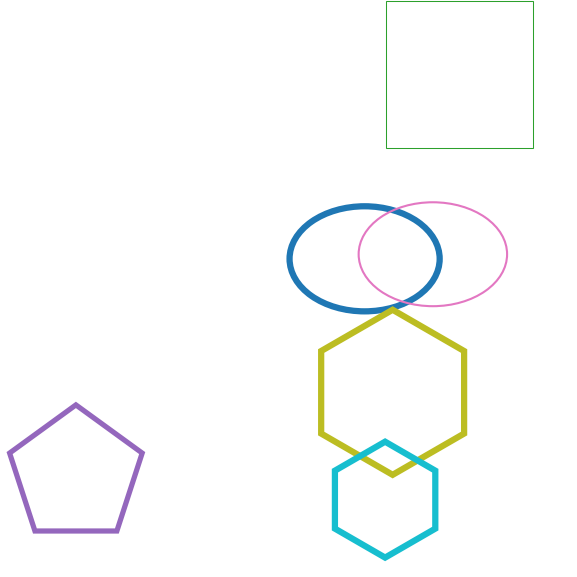[{"shape": "oval", "thickness": 3, "radius": 0.65, "center": [0.631, 0.551]}, {"shape": "square", "thickness": 0.5, "radius": 0.63, "center": [0.795, 0.87]}, {"shape": "pentagon", "thickness": 2.5, "radius": 0.6, "center": [0.131, 0.177]}, {"shape": "oval", "thickness": 1, "radius": 0.64, "center": [0.75, 0.559]}, {"shape": "hexagon", "thickness": 3, "radius": 0.71, "center": [0.68, 0.32]}, {"shape": "hexagon", "thickness": 3, "radius": 0.5, "center": [0.667, 0.134]}]